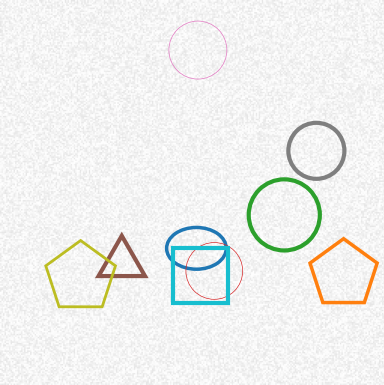[{"shape": "oval", "thickness": 2.5, "radius": 0.39, "center": [0.51, 0.355]}, {"shape": "pentagon", "thickness": 2.5, "radius": 0.46, "center": [0.892, 0.288]}, {"shape": "circle", "thickness": 3, "radius": 0.46, "center": [0.738, 0.442]}, {"shape": "circle", "thickness": 0.5, "radius": 0.37, "center": [0.557, 0.296]}, {"shape": "triangle", "thickness": 3, "radius": 0.35, "center": [0.316, 0.318]}, {"shape": "circle", "thickness": 0.5, "radius": 0.38, "center": [0.514, 0.87]}, {"shape": "circle", "thickness": 3, "radius": 0.36, "center": [0.822, 0.608]}, {"shape": "pentagon", "thickness": 2, "radius": 0.48, "center": [0.209, 0.28]}, {"shape": "square", "thickness": 3, "radius": 0.36, "center": [0.521, 0.285]}]